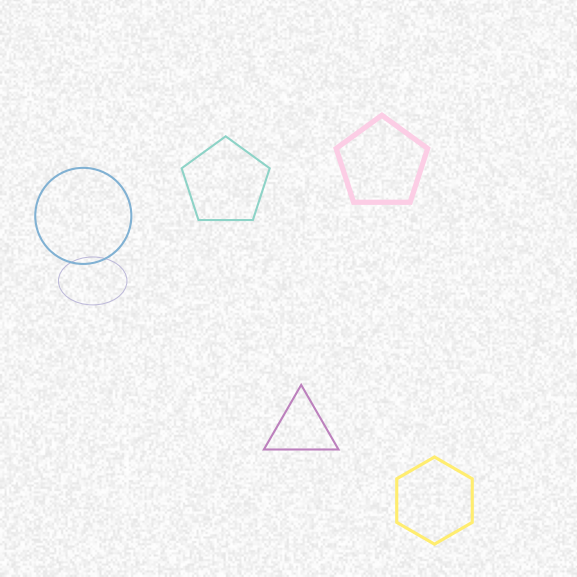[{"shape": "pentagon", "thickness": 1, "radius": 0.4, "center": [0.391, 0.683]}, {"shape": "oval", "thickness": 0.5, "radius": 0.3, "center": [0.161, 0.513]}, {"shape": "circle", "thickness": 1, "radius": 0.42, "center": [0.144, 0.625]}, {"shape": "pentagon", "thickness": 2.5, "radius": 0.42, "center": [0.661, 0.716]}, {"shape": "triangle", "thickness": 1, "radius": 0.37, "center": [0.522, 0.258]}, {"shape": "hexagon", "thickness": 1.5, "radius": 0.38, "center": [0.752, 0.132]}]